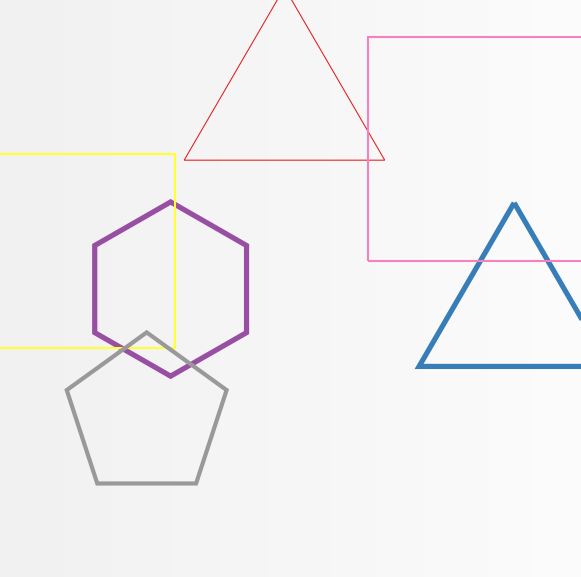[{"shape": "triangle", "thickness": 0.5, "radius": 1.0, "center": [0.489, 0.821]}, {"shape": "triangle", "thickness": 2.5, "radius": 0.94, "center": [0.885, 0.459]}, {"shape": "hexagon", "thickness": 2.5, "radius": 0.75, "center": [0.294, 0.499]}, {"shape": "square", "thickness": 1, "radius": 0.84, "center": [0.134, 0.565]}, {"shape": "square", "thickness": 1, "radius": 0.97, "center": [0.827, 0.741]}, {"shape": "pentagon", "thickness": 2, "radius": 0.72, "center": [0.252, 0.279]}]